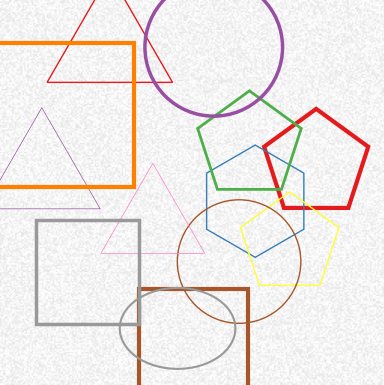[{"shape": "pentagon", "thickness": 3, "radius": 0.71, "center": [0.821, 0.575]}, {"shape": "triangle", "thickness": 1, "radius": 0.94, "center": [0.285, 0.88]}, {"shape": "hexagon", "thickness": 1, "radius": 0.73, "center": [0.663, 0.477]}, {"shape": "pentagon", "thickness": 2, "radius": 0.71, "center": [0.648, 0.623]}, {"shape": "triangle", "thickness": 0.5, "radius": 0.88, "center": [0.109, 0.545]}, {"shape": "circle", "thickness": 2.5, "radius": 0.89, "center": [0.555, 0.877]}, {"shape": "square", "thickness": 3, "radius": 0.94, "center": [0.161, 0.701]}, {"shape": "pentagon", "thickness": 1, "radius": 0.67, "center": [0.752, 0.367]}, {"shape": "circle", "thickness": 1, "radius": 0.8, "center": [0.621, 0.321]}, {"shape": "square", "thickness": 3, "radius": 0.71, "center": [0.503, 0.108]}, {"shape": "triangle", "thickness": 0.5, "radius": 0.78, "center": [0.397, 0.42]}, {"shape": "oval", "thickness": 1.5, "radius": 0.75, "center": [0.461, 0.147]}, {"shape": "square", "thickness": 2.5, "radius": 0.67, "center": [0.228, 0.293]}]